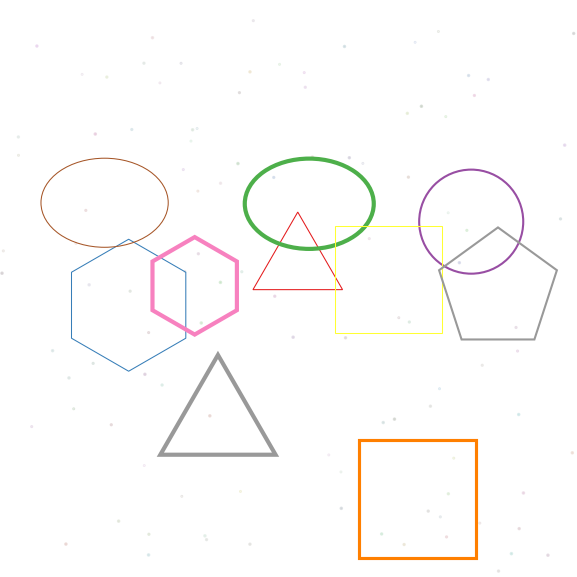[{"shape": "triangle", "thickness": 0.5, "radius": 0.45, "center": [0.516, 0.542]}, {"shape": "hexagon", "thickness": 0.5, "radius": 0.57, "center": [0.223, 0.471]}, {"shape": "oval", "thickness": 2, "radius": 0.56, "center": [0.536, 0.646]}, {"shape": "circle", "thickness": 1, "radius": 0.45, "center": [0.816, 0.615]}, {"shape": "square", "thickness": 1.5, "radius": 0.51, "center": [0.723, 0.135]}, {"shape": "square", "thickness": 0.5, "radius": 0.46, "center": [0.672, 0.515]}, {"shape": "oval", "thickness": 0.5, "radius": 0.55, "center": [0.181, 0.648]}, {"shape": "hexagon", "thickness": 2, "radius": 0.42, "center": [0.337, 0.504]}, {"shape": "pentagon", "thickness": 1, "radius": 0.54, "center": [0.862, 0.498]}, {"shape": "triangle", "thickness": 2, "radius": 0.58, "center": [0.377, 0.269]}]